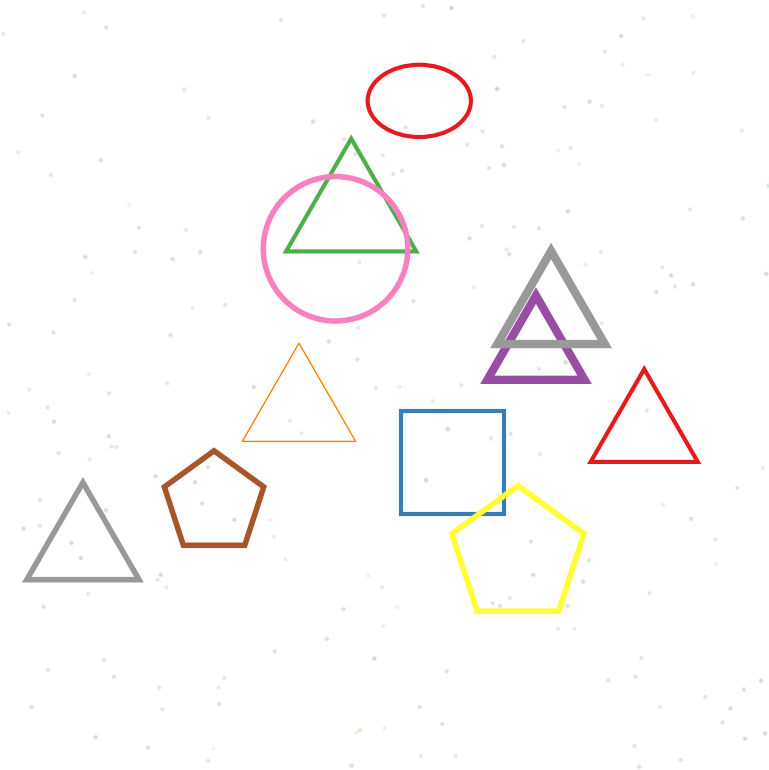[{"shape": "triangle", "thickness": 1.5, "radius": 0.4, "center": [0.837, 0.44]}, {"shape": "oval", "thickness": 1.5, "radius": 0.34, "center": [0.545, 0.869]}, {"shape": "square", "thickness": 1.5, "radius": 0.33, "center": [0.588, 0.4]}, {"shape": "triangle", "thickness": 1.5, "radius": 0.49, "center": [0.456, 0.722]}, {"shape": "triangle", "thickness": 3, "radius": 0.36, "center": [0.696, 0.543]}, {"shape": "triangle", "thickness": 0.5, "radius": 0.43, "center": [0.388, 0.469]}, {"shape": "pentagon", "thickness": 2, "radius": 0.45, "center": [0.673, 0.279]}, {"shape": "pentagon", "thickness": 2, "radius": 0.34, "center": [0.278, 0.347]}, {"shape": "circle", "thickness": 2, "radius": 0.47, "center": [0.436, 0.677]}, {"shape": "triangle", "thickness": 2, "radius": 0.42, "center": [0.108, 0.289]}, {"shape": "triangle", "thickness": 3, "radius": 0.4, "center": [0.716, 0.593]}]